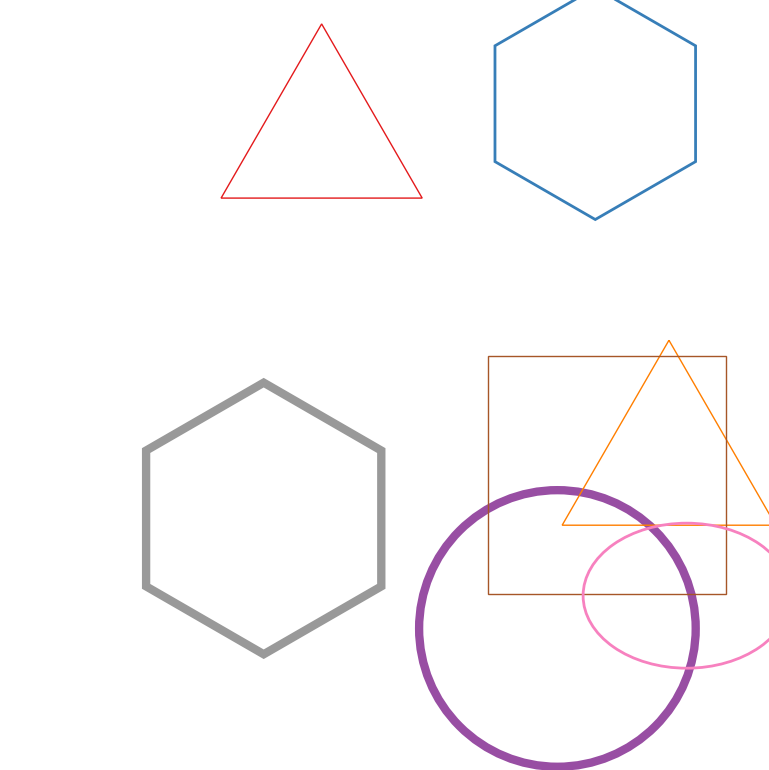[{"shape": "triangle", "thickness": 0.5, "radius": 0.75, "center": [0.418, 0.818]}, {"shape": "hexagon", "thickness": 1, "radius": 0.75, "center": [0.773, 0.865]}, {"shape": "circle", "thickness": 3, "radius": 0.9, "center": [0.724, 0.184]}, {"shape": "triangle", "thickness": 0.5, "radius": 0.8, "center": [0.869, 0.398]}, {"shape": "square", "thickness": 0.5, "radius": 0.77, "center": [0.788, 0.383]}, {"shape": "oval", "thickness": 1, "radius": 0.67, "center": [0.892, 0.226]}, {"shape": "hexagon", "thickness": 3, "radius": 0.88, "center": [0.342, 0.327]}]